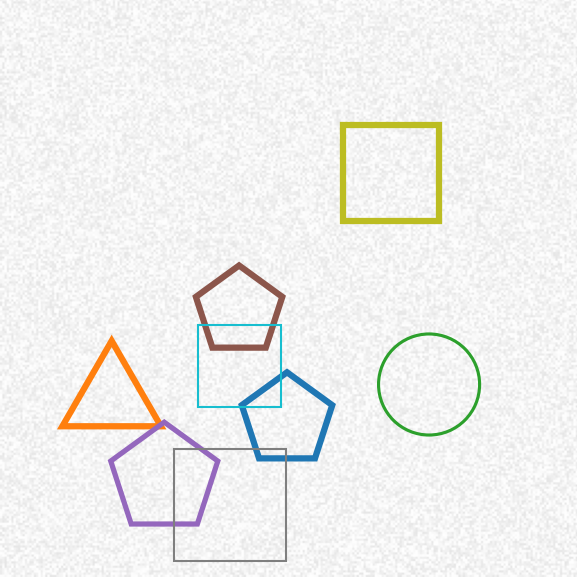[{"shape": "pentagon", "thickness": 3, "radius": 0.41, "center": [0.497, 0.272]}, {"shape": "triangle", "thickness": 3, "radius": 0.49, "center": [0.193, 0.31]}, {"shape": "circle", "thickness": 1.5, "radius": 0.44, "center": [0.743, 0.333]}, {"shape": "pentagon", "thickness": 2.5, "radius": 0.49, "center": [0.284, 0.171]}, {"shape": "pentagon", "thickness": 3, "radius": 0.39, "center": [0.414, 0.461]}, {"shape": "square", "thickness": 1, "radius": 0.49, "center": [0.398, 0.124]}, {"shape": "square", "thickness": 3, "radius": 0.42, "center": [0.677, 0.699]}, {"shape": "square", "thickness": 1, "radius": 0.36, "center": [0.415, 0.365]}]